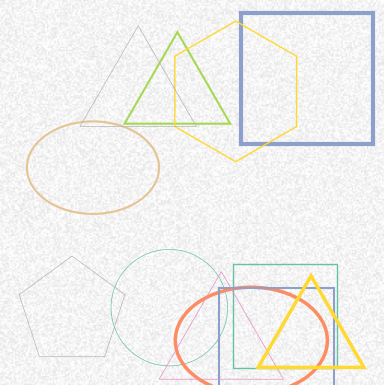[{"shape": "square", "thickness": 1, "radius": 0.68, "center": [0.74, 0.179]}, {"shape": "circle", "thickness": 0.5, "radius": 0.76, "center": [0.44, 0.201]}, {"shape": "oval", "thickness": 2.5, "radius": 0.99, "center": [0.653, 0.116]}, {"shape": "square", "thickness": 1.5, "radius": 0.75, "center": [0.718, 0.101]}, {"shape": "square", "thickness": 3, "radius": 0.86, "center": [0.797, 0.796]}, {"shape": "triangle", "thickness": 0.5, "radius": 0.93, "center": [0.575, 0.108]}, {"shape": "triangle", "thickness": 1.5, "radius": 0.79, "center": [0.461, 0.758]}, {"shape": "hexagon", "thickness": 1, "radius": 0.91, "center": [0.612, 0.763]}, {"shape": "triangle", "thickness": 2.5, "radius": 0.79, "center": [0.808, 0.125]}, {"shape": "oval", "thickness": 1.5, "radius": 0.86, "center": [0.242, 0.565]}, {"shape": "triangle", "thickness": 0.5, "radius": 0.87, "center": [0.359, 0.759]}, {"shape": "pentagon", "thickness": 0.5, "radius": 0.72, "center": [0.187, 0.19]}]